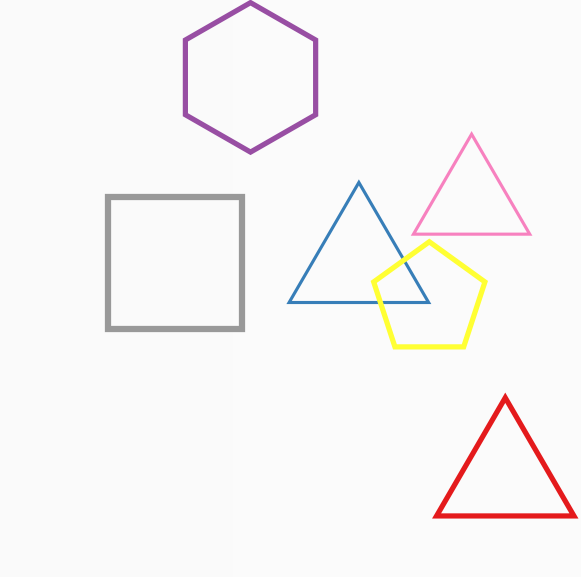[{"shape": "triangle", "thickness": 2.5, "radius": 0.68, "center": [0.869, 0.174]}, {"shape": "triangle", "thickness": 1.5, "radius": 0.69, "center": [0.617, 0.545]}, {"shape": "hexagon", "thickness": 2.5, "radius": 0.65, "center": [0.431, 0.865]}, {"shape": "pentagon", "thickness": 2.5, "radius": 0.5, "center": [0.739, 0.48]}, {"shape": "triangle", "thickness": 1.5, "radius": 0.58, "center": [0.811, 0.651]}, {"shape": "square", "thickness": 3, "radius": 0.58, "center": [0.301, 0.544]}]